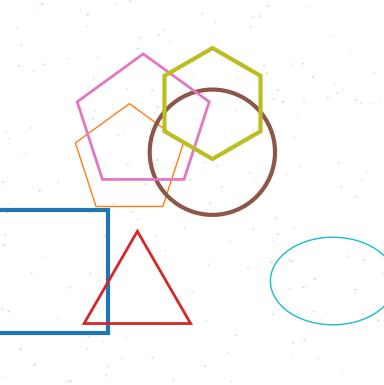[{"shape": "square", "thickness": 3, "radius": 0.8, "center": [0.122, 0.294]}, {"shape": "pentagon", "thickness": 1, "radius": 0.74, "center": [0.336, 0.583]}, {"shape": "triangle", "thickness": 2, "radius": 0.8, "center": [0.357, 0.24]}, {"shape": "circle", "thickness": 3, "radius": 0.81, "center": [0.552, 0.605]}, {"shape": "pentagon", "thickness": 2, "radius": 0.9, "center": [0.372, 0.68]}, {"shape": "hexagon", "thickness": 3, "radius": 0.72, "center": [0.552, 0.731]}, {"shape": "oval", "thickness": 1, "radius": 0.81, "center": [0.865, 0.27]}]